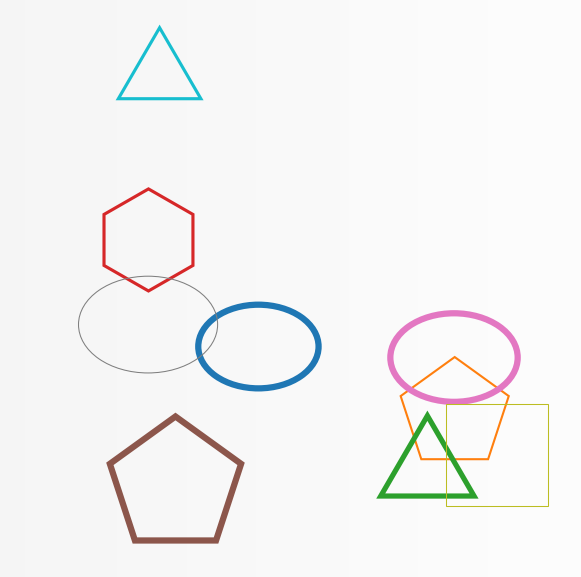[{"shape": "oval", "thickness": 3, "radius": 0.52, "center": [0.445, 0.399]}, {"shape": "pentagon", "thickness": 1, "radius": 0.49, "center": [0.782, 0.283]}, {"shape": "triangle", "thickness": 2.5, "radius": 0.46, "center": [0.735, 0.187]}, {"shape": "hexagon", "thickness": 1.5, "radius": 0.44, "center": [0.255, 0.584]}, {"shape": "pentagon", "thickness": 3, "radius": 0.59, "center": [0.302, 0.159]}, {"shape": "oval", "thickness": 3, "radius": 0.55, "center": [0.781, 0.38]}, {"shape": "oval", "thickness": 0.5, "radius": 0.6, "center": [0.255, 0.437]}, {"shape": "square", "thickness": 0.5, "radius": 0.44, "center": [0.855, 0.211]}, {"shape": "triangle", "thickness": 1.5, "radius": 0.41, "center": [0.275, 0.869]}]